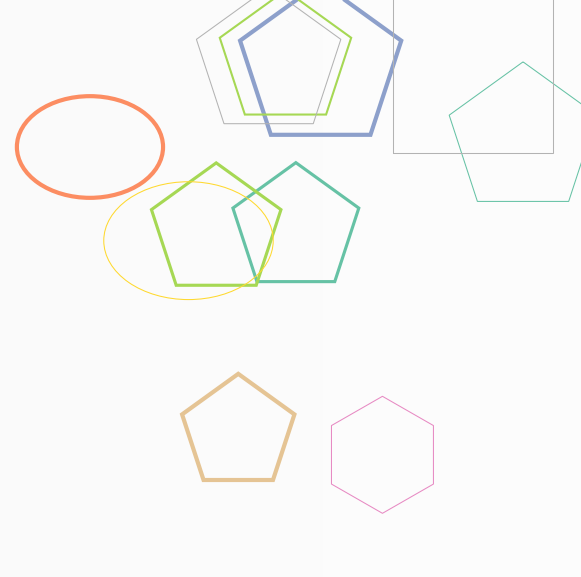[{"shape": "pentagon", "thickness": 1.5, "radius": 0.57, "center": [0.509, 0.604]}, {"shape": "pentagon", "thickness": 0.5, "radius": 0.67, "center": [0.9, 0.758]}, {"shape": "oval", "thickness": 2, "radius": 0.63, "center": [0.155, 0.745]}, {"shape": "pentagon", "thickness": 2, "radius": 0.73, "center": [0.552, 0.884]}, {"shape": "hexagon", "thickness": 0.5, "radius": 0.51, "center": [0.658, 0.212]}, {"shape": "pentagon", "thickness": 1, "radius": 0.59, "center": [0.491, 0.897]}, {"shape": "pentagon", "thickness": 1.5, "radius": 0.59, "center": [0.372, 0.6]}, {"shape": "oval", "thickness": 0.5, "radius": 0.73, "center": [0.324, 0.582]}, {"shape": "pentagon", "thickness": 2, "radius": 0.51, "center": [0.41, 0.25]}, {"shape": "pentagon", "thickness": 0.5, "radius": 0.65, "center": [0.462, 0.891]}, {"shape": "square", "thickness": 0.5, "radius": 0.69, "center": [0.813, 0.872]}]